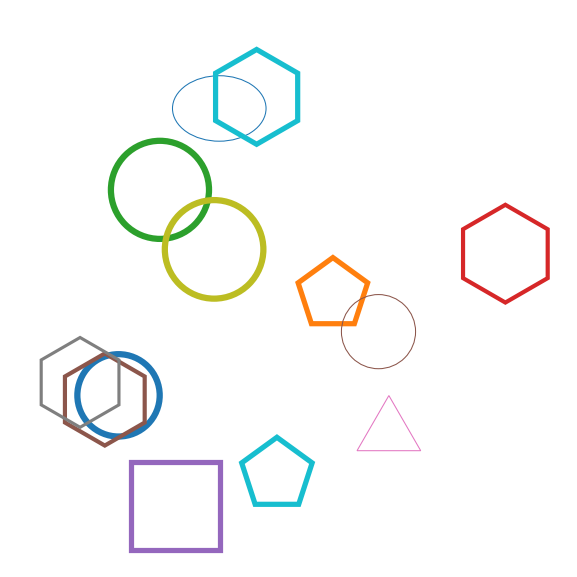[{"shape": "circle", "thickness": 3, "radius": 0.36, "center": [0.205, 0.315]}, {"shape": "oval", "thickness": 0.5, "radius": 0.41, "center": [0.38, 0.811]}, {"shape": "pentagon", "thickness": 2.5, "radius": 0.32, "center": [0.576, 0.49]}, {"shape": "circle", "thickness": 3, "radius": 0.42, "center": [0.277, 0.67]}, {"shape": "hexagon", "thickness": 2, "radius": 0.42, "center": [0.875, 0.56]}, {"shape": "square", "thickness": 2.5, "radius": 0.38, "center": [0.304, 0.123]}, {"shape": "hexagon", "thickness": 2, "radius": 0.4, "center": [0.181, 0.307]}, {"shape": "circle", "thickness": 0.5, "radius": 0.32, "center": [0.655, 0.425]}, {"shape": "triangle", "thickness": 0.5, "radius": 0.32, "center": [0.673, 0.251]}, {"shape": "hexagon", "thickness": 1.5, "radius": 0.39, "center": [0.139, 0.337]}, {"shape": "circle", "thickness": 3, "radius": 0.43, "center": [0.371, 0.567]}, {"shape": "hexagon", "thickness": 2.5, "radius": 0.41, "center": [0.444, 0.831]}, {"shape": "pentagon", "thickness": 2.5, "radius": 0.32, "center": [0.48, 0.178]}]